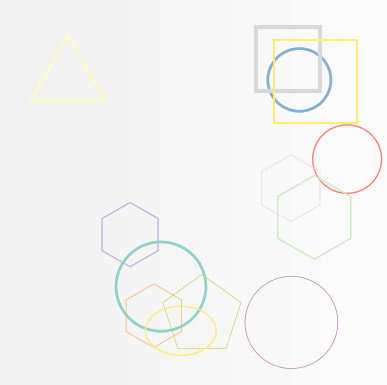[{"shape": "circle", "thickness": 2, "radius": 0.58, "center": [0.415, 0.256]}, {"shape": "triangle", "thickness": 1.5, "radius": 0.55, "center": [0.176, 0.795]}, {"shape": "hexagon", "thickness": 1, "radius": 0.42, "center": [0.336, 0.391]}, {"shape": "circle", "thickness": 1, "radius": 0.44, "center": [0.896, 0.587]}, {"shape": "circle", "thickness": 2, "radius": 0.41, "center": [0.773, 0.792]}, {"shape": "hexagon", "thickness": 0.5, "radius": 0.41, "center": [0.397, 0.18]}, {"shape": "pentagon", "thickness": 0.5, "radius": 0.53, "center": [0.521, 0.181]}, {"shape": "hexagon", "thickness": 0.5, "radius": 0.43, "center": [0.751, 0.511]}, {"shape": "square", "thickness": 3, "radius": 0.41, "center": [0.743, 0.846]}, {"shape": "circle", "thickness": 0.5, "radius": 0.6, "center": [0.752, 0.163]}, {"shape": "hexagon", "thickness": 1, "radius": 0.54, "center": [0.811, 0.435]}, {"shape": "oval", "thickness": 1, "radius": 0.46, "center": [0.467, 0.141]}, {"shape": "square", "thickness": 1.5, "radius": 0.53, "center": [0.815, 0.788]}]